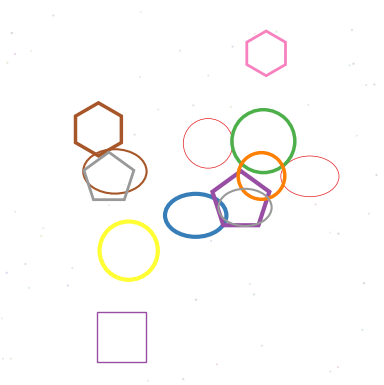[{"shape": "circle", "thickness": 0.5, "radius": 0.32, "center": [0.541, 0.628]}, {"shape": "oval", "thickness": 0.5, "radius": 0.38, "center": [0.805, 0.542]}, {"shape": "oval", "thickness": 3, "radius": 0.4, "center": [0.508, 0.441]}, {"shape": "circle", "thickness": 2.5, "radius": 0.41, "center": [0.684, 0.633]}, {"shape": "pentagon", "thickness": 3, "radius": 0.39, "center": [0.626, 0.478]}, {"shape": "square", "thickness": 1, "radius": 0.32, "center": [0.316, 0.125]}, {"shape": "circle", "thickness": 2.5, "radius": 0.3, "center": [0.679, 0.543]}, {"shape": "circle", "thickness": 3, "radius": 0.38, "center": [0.334, 0.349]}, {"shape": "hexagon", "thickness": 2.5, "radius": 0.34, "center": [0.256, 0.664]}, {"shape": "oval", "thickness": 1.5, "radius": 0.41, "center": [0.298, 0.555]}, {"shape": "hexagon", "thickness": 2, "radius": 0.29, "center": [0.691, 0.861]}, {"shape": "pentagon", "thickness": 2, "radius": 0.34, "center": [0.283, 0.537]}, {"shape": "oval", "thickness": 1.5, "radius": 0.35, "center": [0.636, 0.461]}]